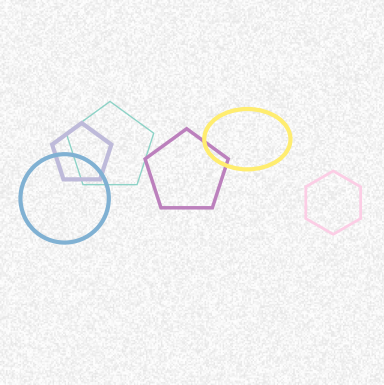[{"shape": "pentagon", "thickness": 1, "radius": 0.6, "center": [0.286, 0.617]}, {"shape": "pentagon", "thickness": 3, "radius": 0.4, "center": [0.212, 0.6]}, {"shape": "circle", "thickness": 3, "radius": 0.57, "center": [0.168, 0.485]}, {"shape": "hexagon", "thickness": 2, "radius": 0.41, "center": [0.865, 0.474]}, {"shape": "pentagon", "thickness": 2.5, "radius": 0.57, "center": [0.485, 0.552]}, {"shape": "oval", "thickness": 3, "radius": 0.56, "center": [0.643, 0.638]}]